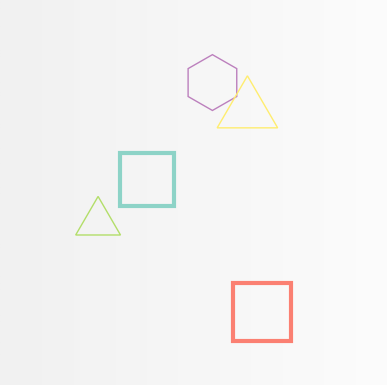[{"shape": "square", "thickness": 3, "radius": 0.35, "center": [0.379, 0.535]}, {"shape": "square", "thickness": 3, "radius": 0.37, "center": [0.677, 0.19]}, {"shape": "triangle", "thickness": 1, "radius": 0.33, "center": [0.253, 0.423]}, {"shape": "hexagon", "thickness": 1, "radius": 0.36, "center": [0.548, 0.786]}, {"shape": "triangle", "thickness": 1, "radius": 0.45, "center": [0.639, 0.713]}]